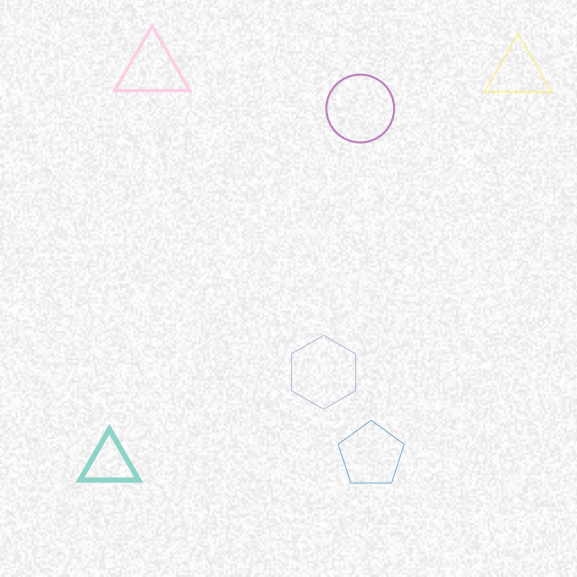[{"shape": "triangle", "thickness": 2.5, "radius": 0.29, "center": [0.189, 0.197]}, {"shape": "hexagon", "thickness": 0.5, "radius": 0.32, "center": [0.56, 0.355]}, {"shape": "pentagon", "thickness": 0.5, "radius": 0.3, "center": [0.643, 0.211]}, {"shape": "triangle", "thickness": 1.5, "radius": 0.37, "center": [0.264, 0.88]}, {"shape": "circle", "thickness": 1, "radius": 0.29, "center": [0.624, 0.811]}, {"shape": "triangle", "thickness": 0.5, "radius": 0.34, "center": [0.897, 0.874]}]